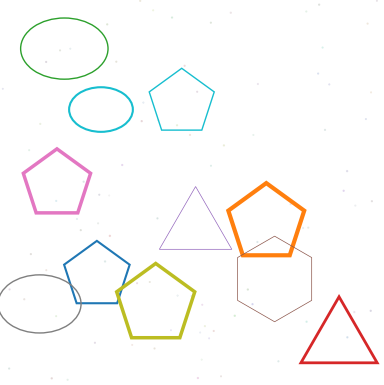[{"shape": "pentagon", "thickness": 1.5, "radius": 0.45, "center": [0.252, 0.285]}, {"shape": "pentagon", "thickness": 3, "radius": 0.52, "center": [0.692, 0.421]}, {"shape": "oval", "thickness": 1, "radius": 0.57, "center": [0.167, 0.874]}, {"shape": "triangle", "thickness": 2, "radius": 0.57, "center": [0.881, 0.115]}, {"shape": "triangle", "thickness": 0.5, "radius": 0.54, "center": [0.508, 0.407]}, {"shape": "hexagon", "thickness": 0.5, "radius": 0.56, "center": [0.713, 0.275]}, {"shape": "pentagon", "thickness": 2.5, "radius": 0.46, "center": [0.148, 0.521]}, {"shape": "oval", "thickness": 1, "radius": 0.54, "center": [0.103, 0.211]}, {"shape": "pentagon", "thickness": 2.5, "radius": 0.53, "center": [0.404, 0.209]}, {"shape": "oval", "thickness": 1.5, "radius": 0.41, "center": [0.262, 0.715]}, {"shape": "pentagon", "thickness": 1, "radius": 0.44, "center": [0.472, 0.734]}]